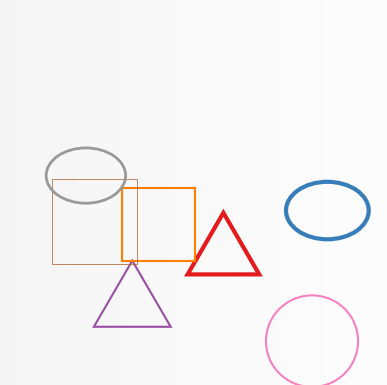[{"shape": "triangle", "thickness": 3, "radius": 0.53, "center": [0.577, 0.341]}, {"shape": "oval", "thickness": 3, "radius": 0.53, "center": [0.845, 0.453]}, {"shape": "triangle", "thickness": 1.5, "radius": 0.57, "center": [0.341, 0.208]}, {"shape": "square", "thickness": 1.5, "radius": 0.47, "center": [0.41, 0.417]}, {"shape": "square", "thickness": 0.5, "radius": 0.55, "center": [0.244, 0.425]}, {"shape": "circle", "thickness": 1.5, "radius": 0.59, "center": [0.805, 0.114]}, {"shape": "oval", "thickness": 2, "radius": 0.51, "center": [0.222, 0.544]}]